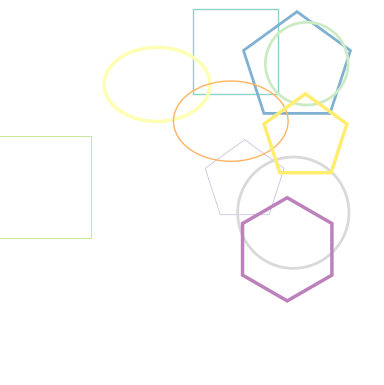[{"shape": "square", "thickness": 1, "radius": 0.55, "center": [0.612, 0.867]}, {"shape": "oval", "thickness": 2.5, "radius": 0.69, "center": [0.408, 0.781]}, {"shape": "pentagon", "thickness": 0.5, "radius": 0.54, "center": [0.635, 0.529]}, {"shape": "pentagon", "thickness": 2, "radius": 0.73, "center": [0.771, 0.824]}, {"shape": "oval", "thickness": 1, "radius": 0.74, "center": [0.599, 0.685]}, {"shape": "square", "thickness": 0.5, "radius": 0.67, "center": [0.103, 0.514]}, {"shape": "circle", "thickness": 2, "radius": 0.72, "center": [0.762, 0.448]}, {"shape": "hexagon", "thickness": 2.5, "radius": 0.67, "center": [0.746, 0.352]}, {"shape": "circle", "thickness": 2, "radius": 0.54, "center": [0.797, 0.835]}, {"shape": "pentagon", "thickness": 2.5, "radius": 0.57, "center": [0.793, 0.643]}]